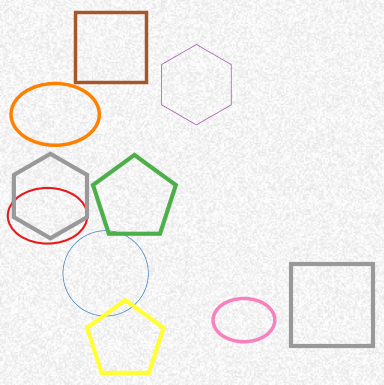[{"shape": "oval", "thickness": 1.5, "radius": 0.52, "center": [0.123, 0.44]}, {"shape": "circle", "thickness": 0.5, "radius": 0.55, "center": [0.274, 0.29]}, {"shape": "pentagon", "thickness": 3, "radius": 0.57, "center": [0.349, 0.484]}, {"shape": "hexagon", "thickness": 0.5, "radius": 0.52, "center": [0.51, 0.78]}, {"shape": "oval", "thickness": 2.5, "radius": 0.57, "center": [0.143, 0.703]}, {"shape": "pentagon", "thickness": 3, "radius": 0.52, "center": [0.326, 0.116]}, {"shape": "square", "thickness": 2.5, "radius": 0.46, "center": [0.286, 0.878]}, {"shape": "oval", "thickness": 2.5, "radius": 0.4, "center": [0.634, 0.169]}, {"shape": "hexagon", "thickness": 3, "radius": 0.55, "center": [0.131, 0.491]}, {"shape": "square", "thickness": 3, "radius": 0.54, "center": [0.863, 0.208]}]